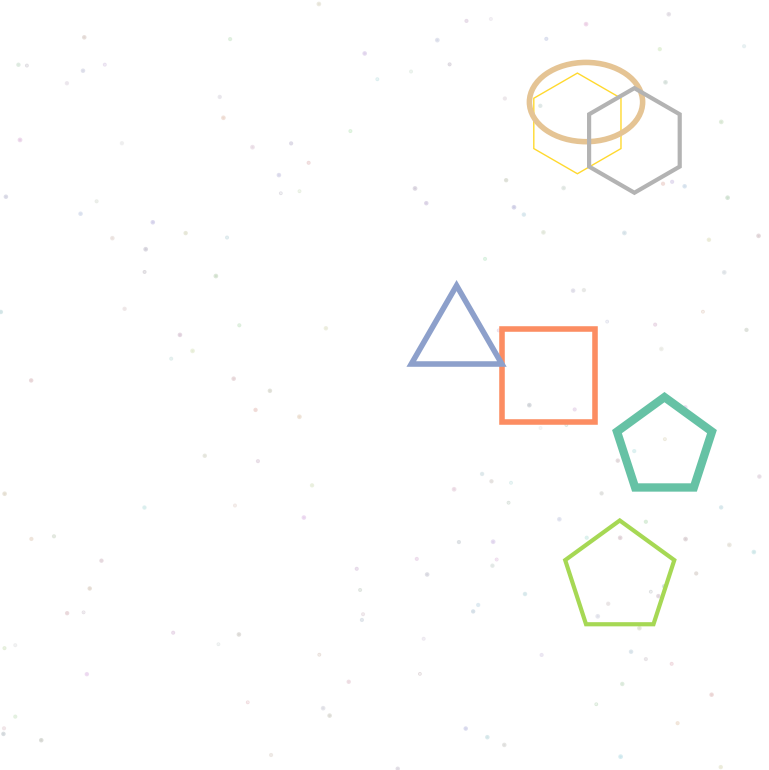[{"shape": "pentagon", "thickness": 3, "radius": 0.32, "center": [0.863, 0.419]}, {"shape": "square", "thickness": 2, "radius": 0.3, "center": [0.713, 0.512]}, {"shape": "triangle", "thickness": 2, "radius": 0.34, "center": [0.593, 0.561]}, {"shape": "pentagon", "thickness": 1.5, "radius": 0.37, "center": [0.805, 0.25]}, {"shape": "hexagon", "thickness": 0.5, "radius": 0.33, "center": [0.75, 0.84]}, {"shape": "oval", "thickness": 2, "radius": 0.37, "center": [0.761, 0.867]}, {"shape": "hexagon", "thickness": 1.5, "radius": 0.34, "center": [0.824, 0.818]}]